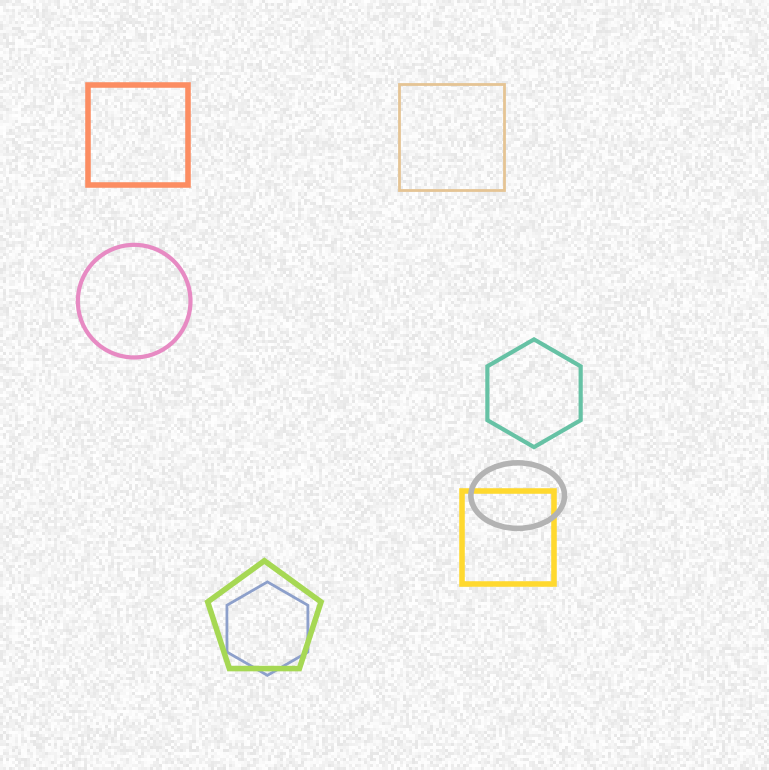[{"shape": "hexagon", "thickness": 1.5, "radius": 0.35, "center": [0.694, 0.489]}, {"shape": "square", "thickness": 2, "radius": 0.32, "center": [0.18, 0.824]}, {"shape": "hexagon", "thickness": 1, "radius": 0.3, "center": [0.347, 0.184]}, {"shape": "circle", "thickness": 1.5, "radius": 0.37, "center": [0.174, 0.609]}, {"shape": "pentagon", "thickness": 2, "radius": 0.39, "center": [0.343, 0.194]}, {"shape": "square", "thickness": 2, "radius": 0.3, "center": [0.66, 0.302]}, {"shape": "square", "thickness": 1, "radius": 0.34, "center": [0.586, 0.822]}, {"shape": "oval", "thickness": 2, "radius": 0.3, "center": [0.672, 0.356]}]